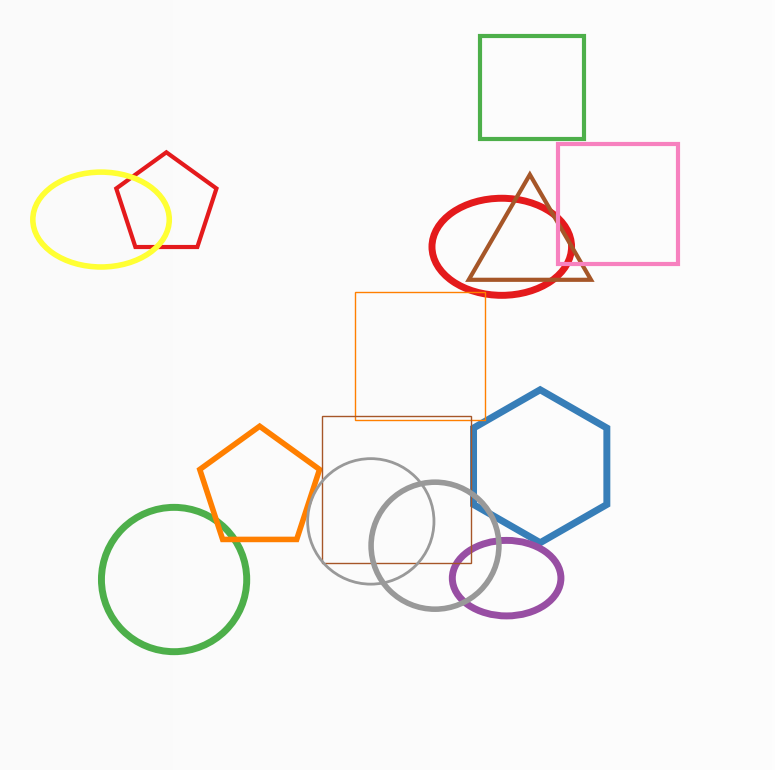[{"shape": "pentagon", "thickness": 1.5, "radius": 0.34, "center": [0.215, 0.734]}, {"shape": "oval", "thickness": 2.5, "radius": 0.45, "center": [0.647, 0.679]}, {"shape": "hexagon", "thickness": 2.5, "radius": 0.5, "center": [0.697, 0.394]}, {"shape": "circle", "thickness": 2.5, "radius": 0.47, "center": [0.225, 0.247]}, {"shape": "square", "thickness": 1.5, "radius": 0.33, "center": [0.686, 0.886]}, {"shape": "oval", "thickness": 2.5, "radius": 0.35, "center": [0.654, 0.249]}, {"shape": "square", "thickness": 0.5, "radius": 0.42, "center": [0.542, 0.538]}, {"shape": "pentagon", "thickness": 2, "radius": 0.41, "center": [0.335, 0.365]}, {"shape": "oval", "thickness": 2, "radius": 0.44, "center": [0.13, 0.715]}, {"shape": "triangle", "thickness": 1.5, "radius": 0.46, "center": [0.684, 0.682]}, {"shape": "square", "thickness": 0.5, "radius": 0.48, "center": [0.512, 0.364]}, {"shape": "square", "thickness": 1.5, "radius": 0.39, "center": [0.797, 0.735]}, {"shape": "circle", "thickness": 2, "radius": 0.41, "center": [0.561, 0.291]}, {"shape": "circle", "thickness": 1, "radius": 0.41, "center": [0.478, 0.323]}]